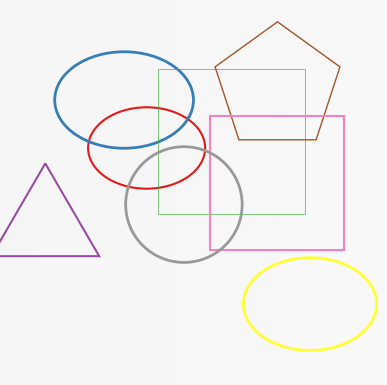[{"shape": "oval", "thickness": 1.5, "radius": 0.76, "center": [0.378, 0.616]}, {"shape": "oval", "thickness": 2, "radius": 0.9, "center": [0.32, 0.74]}, {"shape": "square", "thickness": 0.5, "radius": 0.94, "center": [0.597, 0.632]}, {"shape": "triangle", "thickness": 1.5, "radius": 0.8, "center": [0.117, 0.415]}, {"shape": "oval", "thickness": 2, "radius": 0.86, "center": [0.8, 0.21]}, {"shape": "pentagon", "thickness": 1, "radius": 0.85, "center": [0.716, 0.774]}, {"shape": "square", "thickness": 1.5, "radius": 0.87, "center": [0.715, 0.525]}, {"shape": "circle", "thickness": 2, "radius": 0.75, "center": [0.475, 0.469]}]